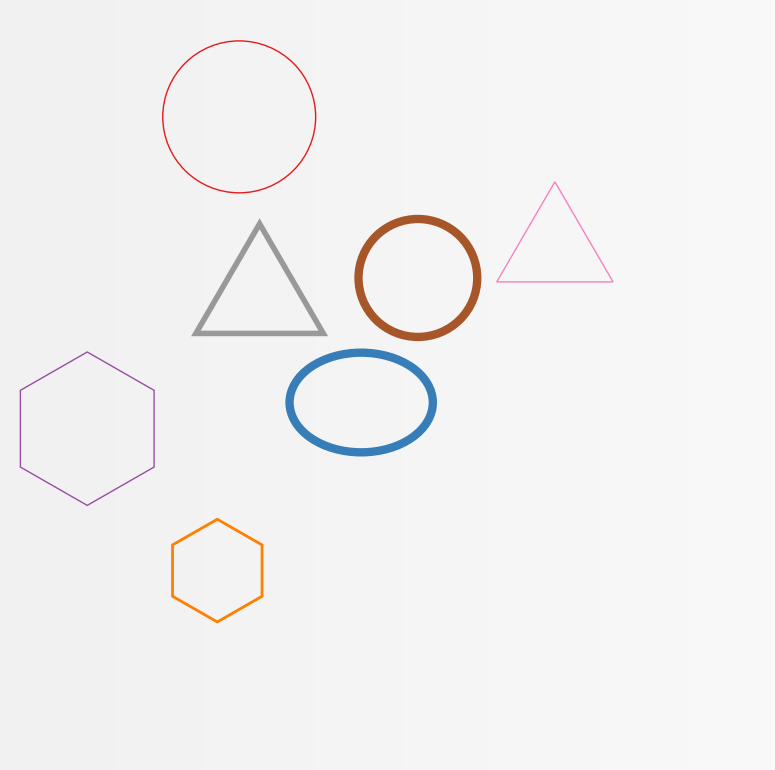[{"shape": "circle", "thickness": 0.5, "radius": 0.49, "center": [0.309, 0.848]}, {"shape": "oval", "thickness": 3, "radius": 0.46, "center": [0.466, 0.477]}, {"shape": "hexagon", "thickness": 0.5, "radius": 0.5, "center": [0.113, 0.443]}, {"shape": "hexagon", "thickness": 1, "radius": 0.33, "center": [0.28, 0.259]}, {"shape": "circle", "thickness": 3, "radius": 0.38, "center": [0.539, 0.639]}, {"shape": "triangle", "thickness": 0.5, "radius": 0.43, "center": [0.716, 0.677]}, {"shape": "triangle", "thickness": 2, "radius": 0.47, "center": [0.335, 0.614]}]